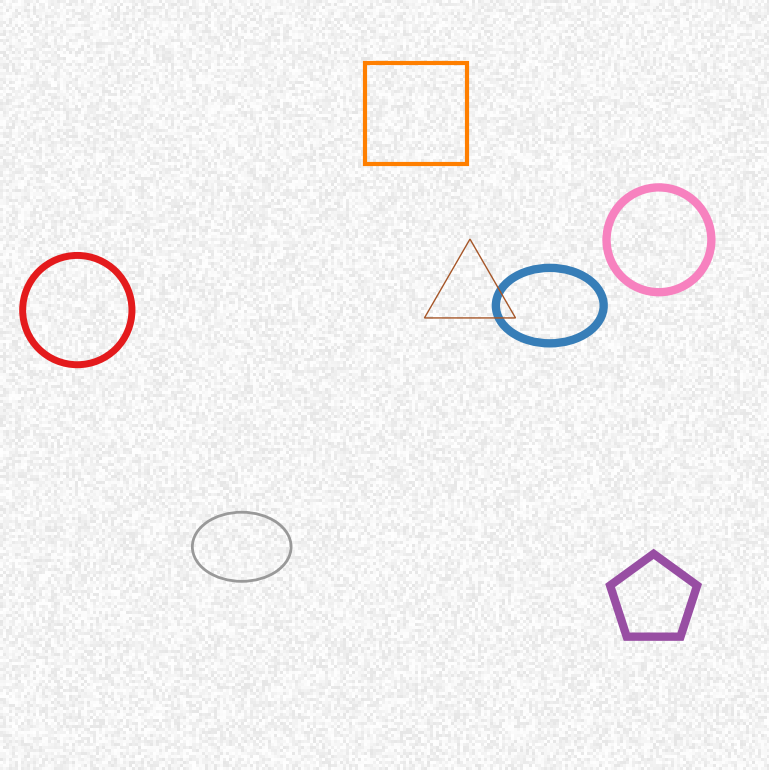[{"shape": "circle", "thickness": 2.5, "radius": 0.35, "center": [0.1, 0.597]}, {"shape": "oval", "thickness": 3, "radius": 0.35, "center": [0.714, 0.603]}, {"shape": "pentagon", "thickness": 3, "radius": 0.3, "center": [0.849, 0.221]}, {"shape": "square", "thickness": 1.5, "radius": 0.33, "center": [0.54, 0.853]}, {"shape": "triangle", "thickness": 0.5, "radius": 0.34, "center": [0.61, 0.621]}, {"shape": "circle", "thickness": 3, "radius": 0.34, "center": [0.856, 0.689]}, {"shape": "oval", "thickness": 1, "radius": 0.32, "center": [0.314, 0.29]}]